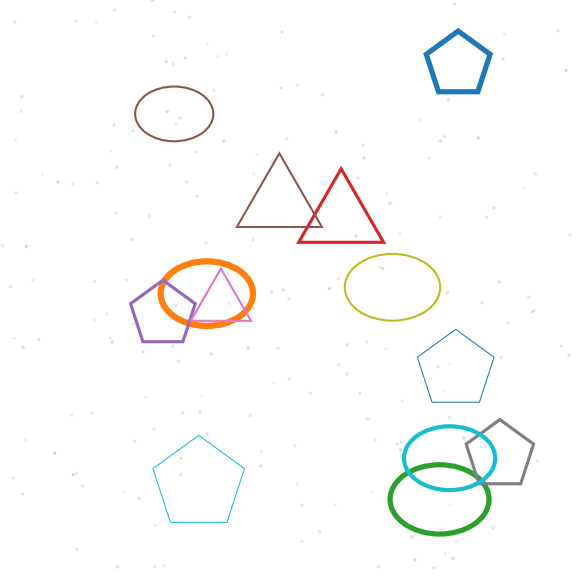[{"shape": "pentagon", "thickness": 0.5, "radius": 0.35, "center": [0.789, 0.359]}, {"shape": "pentagon", "thickness": 2.5, "radius": 0.29, "center": [0.793, 0.887]}, {"shape": "oval", "thickness": 3, "radius": 0.4, "center": [0.358, 0.491]}, {"shape": "oval", "thickness": 2.5, "radius": 0.43, "center": [0.761, 0.134]}, {"shape": "triangle", "thickness": 1.5, "radius": 0.42, "center": [0.591, 0.622]}, {"shape": "pentagon", "thickness": 1.5, "radius": 0.29, "center": [0.282, 0.455]}, {"shape": "triangle", "thickness": 1, "radius": 0.43, "center": [0.484, 0.649]}, {"shape": "oval", "thickness": 1, "radius": 0.34, "center": [0.302, 0.802]}, {"shape": "triangle", "thickness": 1, "radius": 0.3, "center": [0.383, 0.474]}, {"shape": "pentagon", "thickness": 1.5, "radius": 0.31, "center": [0.866, 0.211]}, {"shape": "oval", "thickness": 1, "radius": 0.41, "center": [0.68, 0.502]}, {"shape": "pentagon", "thickness": 0.5, "radius": 0.42, "center": [0.344, 0.162]}, {"shape": "oval", "thickness": 2, "radius": 0.39, "center": [0.779, 0.206]}]